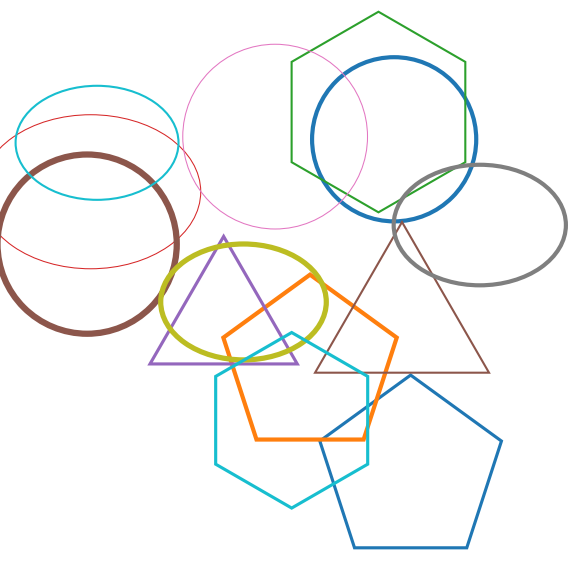[{"shape": "pentagon", "thickness": 1.5, "radius": 0.83, "center": [0.711, 0.184]}, {"shape": "circle", "thickness": 2, "radius": 0.71, "center": [0.683, 0.758]}, {"shape": "pentagon", "thickness": 2, "radius": 0.79, "center": [0.537, 0.366]}, {"shape": "hexagon", "thickness": 1, "radius": 0.87, "center": [0.655, 0.805]}, {"shape": "oval", "thickness": 0.5, "radius": 0.95, "center": [0.157, 0.667]}, {"shape": "triangle", "thickness": 1.5, "radius": 0.74, "center": [0.387, 0.443]}, {"shape": "triangle", "thickness": 1, "radius": 0.87, "center": [0.696, 0.441]}, {"shape": "circle", "thickness": 3, "radius": 0.78, "center": [0.151, 0.576]}, {"shape": "circle", "thickness": 0.5, "radius": 0.8, "center": [0.476, 0.763]}, {"shape": "oval", "thickness": 2, "radius": 0.75, "center": [0.831, 0.609]}, {"shape": "oval", "thickness": 2.5, "radius": 0.72, "center": [0.422, 0.476]}, {"shape": "hexagon", "thickness": 1.5, "radius": 0.76, "center": [0.505, 0.271]}, {"shape": "oval", "thickness": 1, "radius": 0.71, "center": [0.168, 0.752]}]